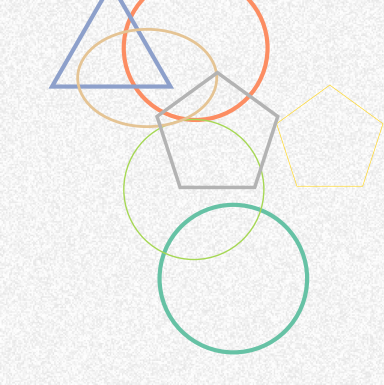[{"shape": "circle", "thickness": 3, "radius": 0.96, "center": [0.606, 0.276]}, {"shape": "circle", "thickness": 3, "radius": 0.93, "center": [0.508, 0.875]}, {"shape": "triangle", "thickness": 3, "radius": 0.89, "center": [0.289, 0.864]}, {"shape": "circle", "thickness": 1, "radius": 0.91, "center": [0.503, 0.508]}, {"shape": "pentagon", "thickness": 0.5, "radius": 0.73, "center": [0.857, 0.634]}, {"shape": "oval", "thickness": 2, "radius": 0.9, "center": [0.382, 0.797]}, {"shape": "pentagon", "thickness": 2.5, "radius": 0.82, "center": [0.565, 0.647]}]